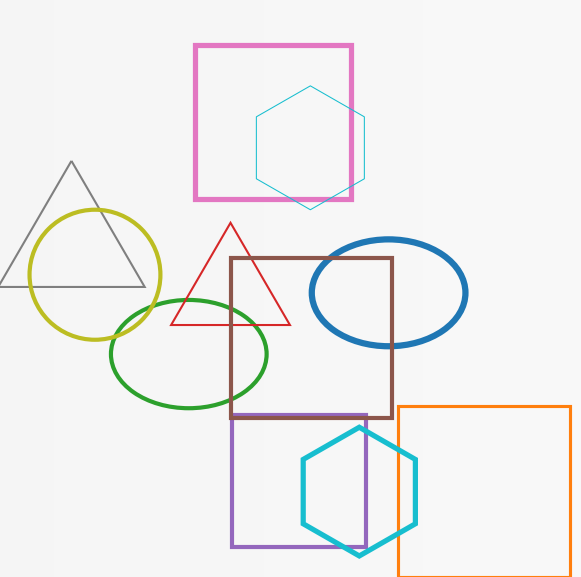[{"shape": "oval", "thickness": 3, "radius": 0.66, "center": [0.669, 0.492]}, {"shape": "square", "thickness": 1.5, "radius": 0.74, "center": [0.832, 0.148]}, {"shape": "oval", "thickness": 2, "radius": 0.67, "center": [0.325, 0.386]}, {"shape": "triangle", "thickness": 1, "radius": 0.59, "center": [0.397, 0.495]}, {"shape": "square", "thickness": 2, "radius": 0.57, "center": [0.514, 0.166]}, {"shape": "square", "thickness": 2, "radius": 0.69, "center": [0.535, 0.414]}, {"shape": "square", "thickness": 2.5, "radius": 0.67, "center": [0.47, 0.788]}, {"shape": "triangle", "thickness": 1, "radius": 0.73, "center": [0.123, 0.575]}, {"shape": "circle", "thickness": 2, "radius": 0.56, "center": [0.163, 0.523]}, {"shape": "hexagon", "thickness": 2.5, "radius": 0.56, "center": [0.618, 0.148]}, {"shape": "hexagon", "thickness": 0.5, "radius": 0.54, "center": [0.534, 0.743]}]